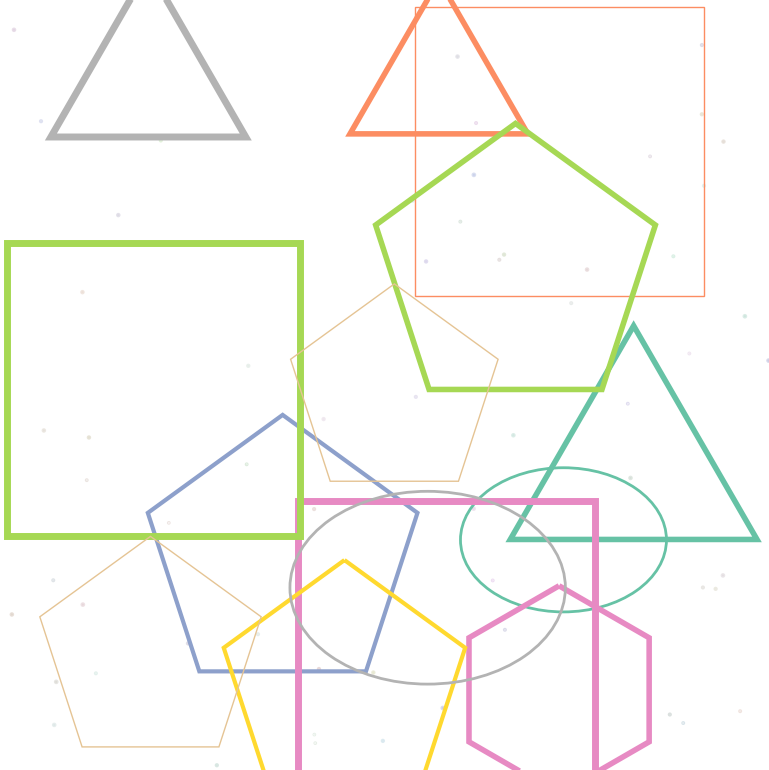[{"shape": "oval", "thickness": 1, "radius": 0.67, "center": [0.732, 0.299]}, {"shape": "triangle", "thickness": 2, "radius": 0.92, "center": [0.823, 0.392]}, {"shape": "triangle", "thickness": 2, "radius": 0.67, "center": [0.57, 0.893]}, {"shape": "square", "thickness": 0.5, "radius": 0.94, "center": [0.727, 0.803]}, {"shape": "pentagon", "thickness": 1.5, "radius": 0.92, "center": [0.367, 0.277]}, {"shape": "square", "thickness": 2.5, "radius": 0.96, "center": [0.58, 0.157]}, {"shape": "hexagon", "thickness": 2, "radius": 0.68, "center": [0.726, 0.104]}, {"shape": "square", "thickness": 2.5, "radius": 0.95, "center": [0.199, 0.494]}, {"shape": "pentagon", "thickness": 2, "radius": 0.95, "center": [0.67, 0.649]}, {"shape": "pentagon", "thickness": 1.5, "radius": 0.82, "center": [0.447, 0.108]}, {"shape": "pentagon", "thickness": 0.5, "radius": 0.71, "center": [0.512, 0.49]}, {"shape": "pentagon", "thickness": 0.5, "radius": 0.76, "center": [0.195, 0.152]}, {"shape": "oval", "thickness": 1, "radius": 0.89, "center": [0.555, 0.237]}, {"shape": "triangle", "thickness": 2.5, "radius": 0.73, "center": [0.193, 0.895]}]